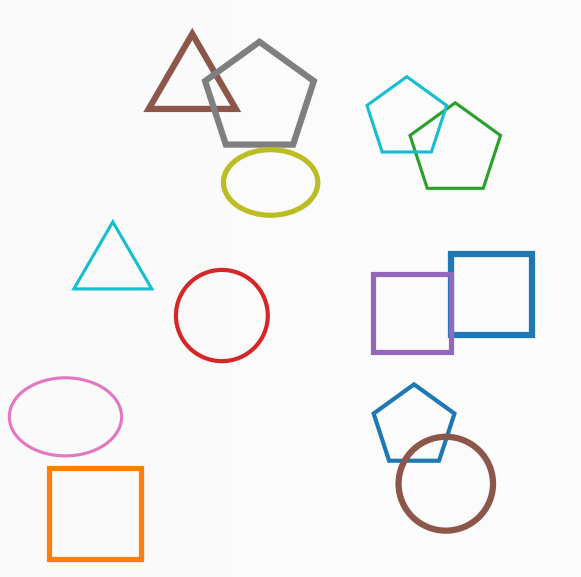[{"shape": "pentagon", "thickness": 2, "radius": 0.37, "center": [0.712, 0.26]}, {"shape": "square", "thickness": 3, "radius": 0.35, "center": [0.846, 0.49]}, {"shape": "square", "thickness": 2.5, "radius": 0.4, "center": [0.163, 0.11]}, {"shape": "pentagon", "thickness": 1.5, "radius": 0.41, "center": [0.783, 0.739]}, {"shape": "circle", "thickness": 2, "radius": 0.4, "center": [0.382, 0.453]}, {"shape": "square", "thickness": 2.5, "radius": 0.33, "center": [0.708, 0.457]}, {"shape": "circle", "thickness": 3, "radius": 0.41, "center": [0.767, 0.162]}, {"shape": "triangle", "thickness": 3, "radius": 0.43, "center": [0.331, 0.854]}, {"shape": "oval", "thickness": 1.5, "radius": 0.48, "center": [0.113, 0.277]}, {"shape": "pentagon", "thickness": 3, "radius": 0.49, "center": [0.446, 0.828]}, {"shape": "oval", "thickness": 2.5, "radius": 0.41, "center": [0.466, 0.683]}, {"shape": "triangle", "thickness": 1.5, "radius": 0.39, "center": [0.194, 0.538]}, {"shape": "pentagon", "thickness": 1.5, "radius": 0.36, "center": [0.7, 0.794]}]